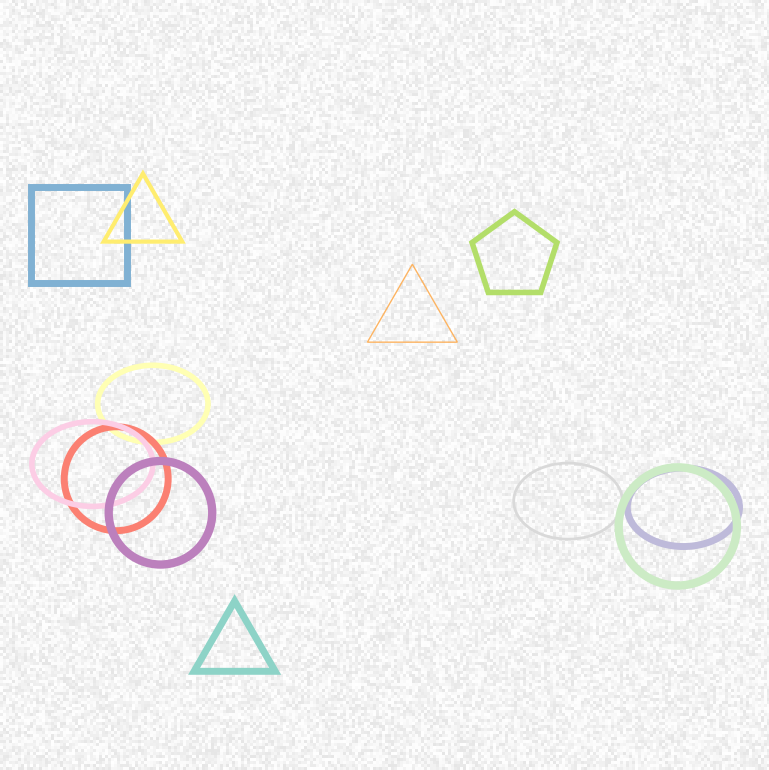[{"shape": "triangle", "thickness": 2.5, "radius": 0.3, "center": [0.305, 0.159]}, {"shape": "oval", "thickness": 2, "radius": 0.36, "center": [0.198, 0.475]}, {"shape": "oval", "thickness": 2.5, "radius": 0.36, "center": [0.888, 0.341]}, {"shape": "circle", "thickness": 2.5, "radius": 0.34, "center": [0.151, 0.378]}, {"shape": "square", "thickness": 2.5, "radius": 0.31, "center": [0.102, 0.695]}, {"shape": "triangle", "thickness": 0.5, "radius": 0.34, "center": [0.536, 0.589]}, {"shape": "pentagon", "thickness": 2, "radius": 0.29, "center": [0.668, 0.667]}, {"shape": "oval", "thickness": 2, "radius": 0.39, "center": [0.12, 0.397]}, {"shape": "oval", "thickness": 1, "radius": 0.35, "center": [0.738, 0.349]}, {"shape": "circle", "thickness": 3, "radius": 0.34, "center": [0.208, 0.334]}, {"shape": "circle", "thickness": 3, "radius": 0.38, "center": [0.88, 0.316]}, {"shape": "triangle", "thickness": 1.5, "radius": 0.29, "center": [0.186, 0.716]}]